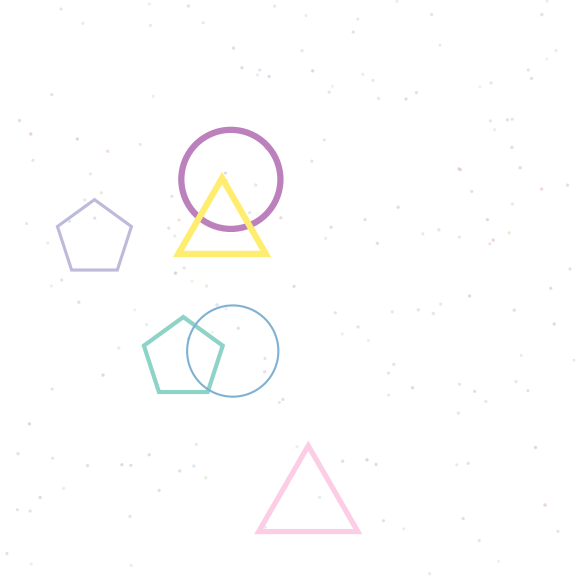[{"shape": "pentagon", "thickness": 2, "radius": 0.36, "center": [0.317, 0.378]}, {"shape": "pentagon", "thickness": 1.5, "radius": 0.34, "center": [0.164, 0.586]}, {"shape": "circle", "thickness": 1, "radius": 0.4, "center": [0.403, 0.391]}, {"shape": "triangle", "thickness": 2.5, "radius": 0.5, "center": [0.534, 0.128]}, {"shape": "circle", "thickness": 3, "radius": 0.43, "center": [0.4, 0.689]}, {"shape": "triangle", "thickness": 3, "radius": 0.44, "center": [0.384, 0.603]}]